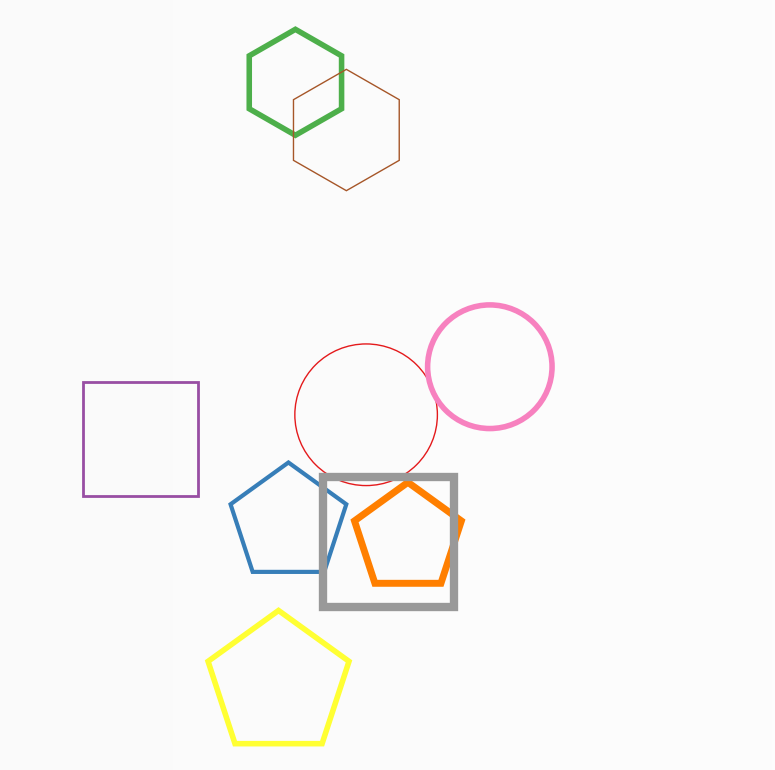[{"shape": "circle", "thickness": 0.5, "radius": 0.46, "center": [0.472, 0.461]}, {"shape": "pentagon", "thickness": 1.5, "radius": 0.39, "center": [0.372, 0.321]}, {"shape": "hexagon", "thickness": 2, "radius": 0.34, "center": [0.381, 0.893]}, {"shape": "square", "thickness": 1, "radius": 0.37, "center": [0.181, 0.43]}, {"shape": "pentagon", "thickness": 2.5, "radius": 0.36, "center": [0.526, 0.301]}, {"shape": "pentagon", "thickness": 2, "radius": 0.48, "center": [0.359, 0.112]}, {"shape": "hexagon", "thickness": 0.5, "radius": 0.39, "center": [0.447, 0.831]}, {"shape": "circle", "thickness": 2, "radius": 0.4, "center": [0.632, 0.524]}, {"shape": "square", "thickness": 3, "radius": 0.42, "center": [0.501, 0.295]}]